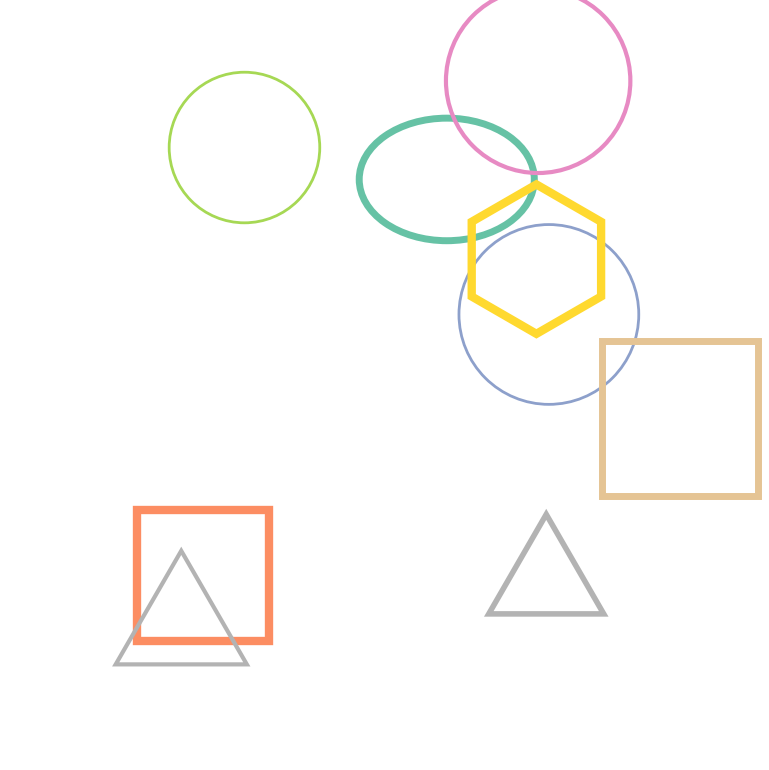[{"shape": "oval", "thickness": 2.5, "radius": 0.57, "center": [0.58, 0.767]}, {"shape": "square", "thickness": 3, "radius": 0.43, "center": [0.264, 0.252]}, {"shape": "circle", "thickness": 1, "radius": 0.58, "center": [0.713, 0.592]}, {"shape": "circle", "thickness": 1.5, "radius": 0.6, "center": [0.699, 0.895]}, {"shape": "circle", "thickness": 1, "radius": 0.49, "center": [0.317, 0.808]}, {"shape": "hexagon", "thickness": 3, "radius": 0.49, "center": [0.697, 0.663]}, {"shape": "square", "thickness": 2.5, "radius": 0.51, "center": [0.883, 0.456]}, {"shape": "triangle", "thickness": 2, "radius": 0.43, "center": [0.709, 0.246]}, {"shape": "triangle", "thickness": 1.5, "radius": 0.49, "center": [0.235, 0.186]}]